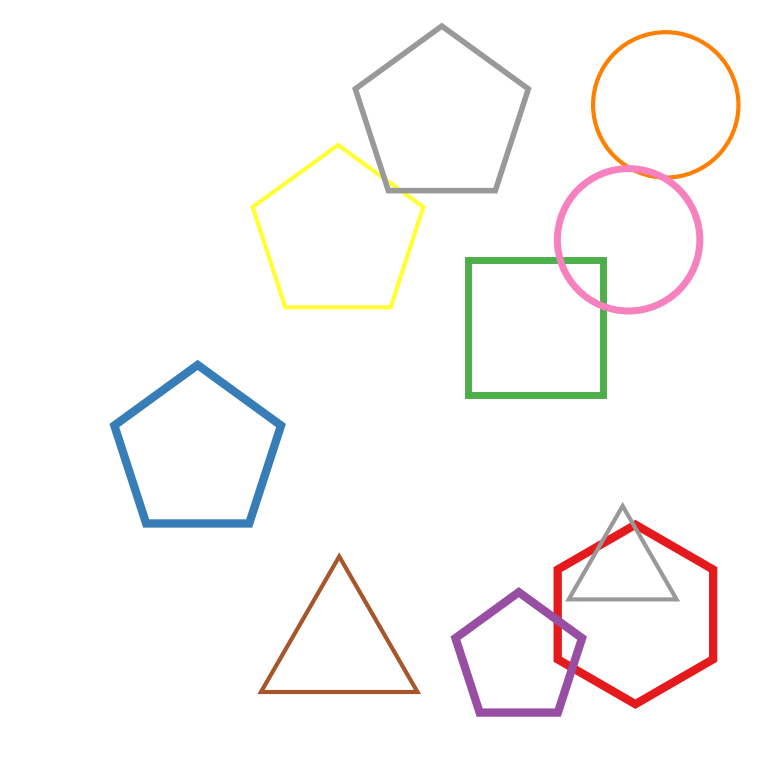[{"shape": "hexagon", "thickness": 3, "radius": 0.58, "center": [0.825, 0.202]}, {"shape": "pentagon", "thickness": 3, "radius": 0.57, "center": [0.257, 0.412]}, {"shape": "square", "thickness": 2.5, "radius": 0.44, "center": [0.696, 0.574]}, {"shape": "pentagon", "thickness": 3, "radius": 0.43, "center": [0.674, 0.145]}, {"shape": "circle", "thickness": 1.5, "radius": 0.47, "center": [0.865, 0.864]}, {"shape": "pentagon", "thickness": 1.5, "radius": 0.58, "center": [0.439, 0.695]}, {"shape": "triangle", "thickness": 1.5, "radius": 0.59, "center": [0.441, 0.16]}, {"shape": "circle", "thickness": 2.5, "radius": 0.46, "center": [0.816, 0.689]}, {"shape": "pentagon", "thickness": 2, "radius": 0.59, "center": [0.574, 0.848]}, {"shape": "triangle", "thickness": 1.5, "radius": 0.4, "center": [0.809, 0.262]}]